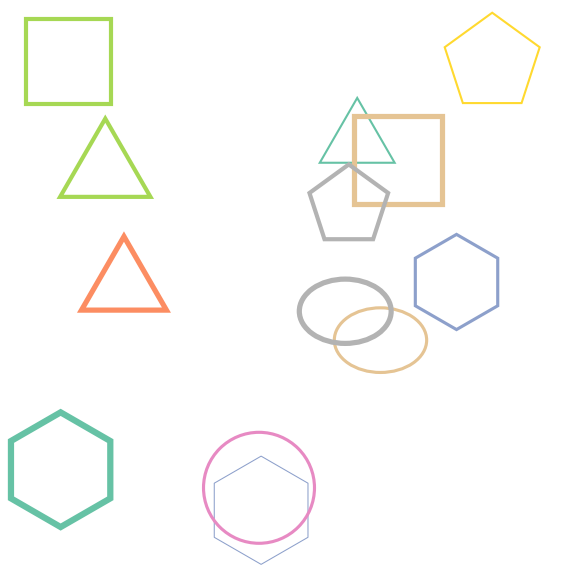[{"shape": "hexagon", "thickness": 3, "radius": 0.5, "center": [0.105, 0.186]}, {"shape": "triangle", "thickness": 1, "radius": 0.37, "center": [0.619, 0.755]}, {"shape": "triangle", "thickness": 2.5, "radius": 0.42, "center": [0.215, 0.505]}, {"shape": "hexagon", "thickness": 0.5, "radius": 0.47, "center": [0.452, 0.116]}, {"shape": "hexagon", "thickness": 1.5, "radius": 0.41, "center": [0.791, 0.511]}, {"shape": "circle", "thickness": 1.5, "radius": 0.48, "center": [0.448, 0.154]}, {"shape": "square", "thickness": 2, "radius": 0.37, "center": [0.119, 0.892]}, {"shape": "triangle", "thickness": 2, "radius": 0.45, "center": [0.182, 0.703]}, {"shape": "pentagon", "thickness": 1, "radius": 0.43, "center": [0.852, 0.891]}, {"shape": "square", "thickness": 2.5, "radius": 0.38, "center": [0.689, 0.722]}, {"shape": "oval", "thickness": 1.5, "radius": 0.4, "center": [0.659, 0.41]}, {"shape": "oval", "thickness": 2.5, "radius": 0.4, "center": [0.598, 0.46]}, {"shape": "pentagon", "thickness": 2, "radius": 0.36, "center": [0.604, 0.643]}]